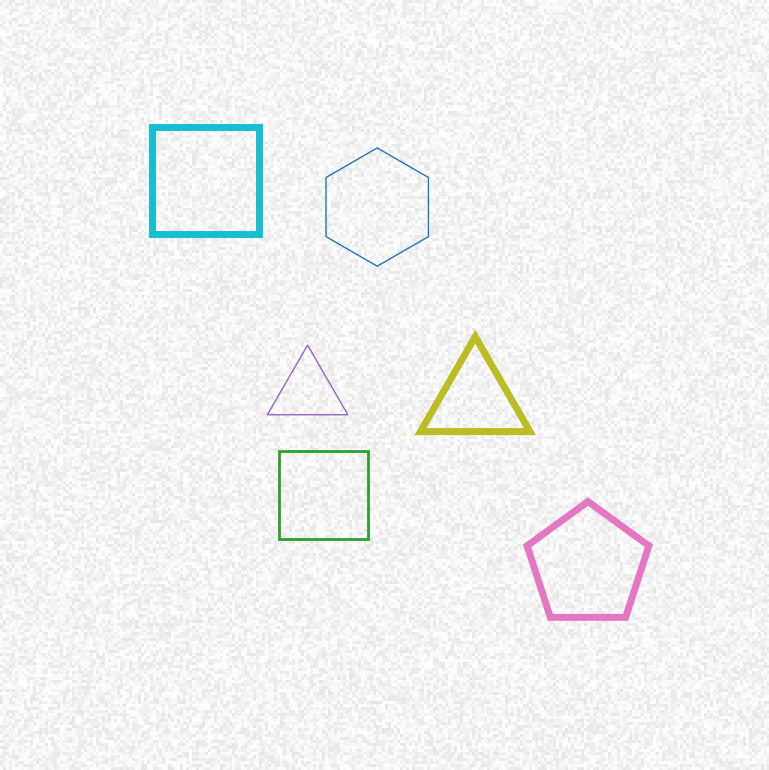[{"shape": "hexagon", "thickness": 0.5, "radius": 0.38, "center": [0.49, 0.731]}, {"shape": "square", "thickness": 1, "radius": 0.29, "center": [0.42, 0.357]}, {"shape": "triangle", "thickness": 0.5, "radius": 0.3, "center": [0.399, 0.492]}, {"shape": "pentagon", "thickness": 2.5, "radius": 0.42, "center": [0.764, 0.266]}, {"shape": "triangle", "thickness": 2.5, "radius": 0.41, "center": [0.617, 0.481]}, {"shape": "square", "thickness": 2.5, "radius": 0.35, "center": [0.267, 0.765]}]